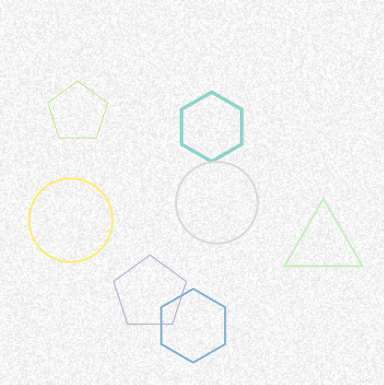[{"shape": "hexagon", "thickness": 2.5, "radius": 0.45, "center": [0.55, 0.671]}, {"shape": "pentagon", "thickness": 1, "radius": 0.5, "center": [0.39, 0.238]}, {"shape": "hexagon", "thickness": 1.5, "radius": 0.48, "center": [0.502, 0.154]}, {"shape": "pentagon", "thickness": 0.5, "radius": 0.41, "center": [0.202, 0.708]}, {"shape": "circle", "thickness": 1.5, "radius": 0.53, "center": [0.563, 0.474]}, {"shape": "triangle", "thickness": 1.5, "radius": 0.58, "center": [0.84, 0.367]}, {"shape": "circle", "thickness": 1.5, "radius": 0.54, "center": [0.184, 0.428]}]